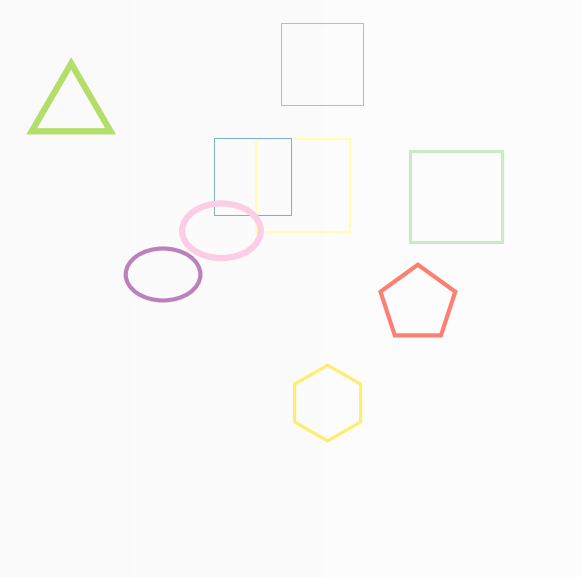[{"shape": "square", "thickness": 0.5, "radius": 0.35, "center": [0.554, 0.889]}, {"shape": "square", "thickness": 1, "radius": 0.4, "center": [0.521, 0.678]}, {"shape": "pentagon", "thickness": 2, "radius": 0.34, "center": [0.719, 0.473]}, {"shape": "square", "thickness": 0.5, "radius": 0.33, "center": [0.435, 0.693]}, {"shape": "triangle", "thickness": 3, "radius": 0.39, "center": [0.122, 0.811]}, {"shape": "oval", "thickness": 3, "radius": 0.34, "center": [0.381, 0.6]}, {"shape": "oval", "thickness": 2, "radius": 0.32, "center": [0.281, 0.524]}, {"shape": "square", "thickness": 1.5, "radius": 0.39, "center": [0.784, 0.658]}, {"shape": "hexagon", "thickness": 1.5, "radius": 0.33, "center": [0.564, 0.301]}]